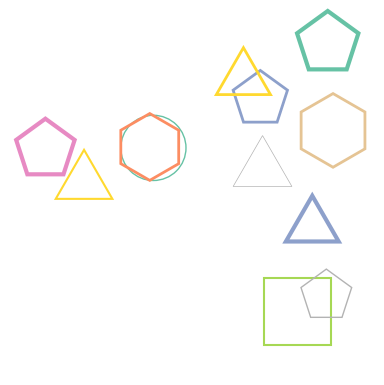[{"shape": "circle", "thickness": 1, "radius": 0.42, "center": [0.398, 0.616]}, {"shape": "pentagon", "thickness": 3, "radius": 0.42, "center": [0.851, 0.888]}, {"shape": "hexagon", "thickness": 2, "radius": 0.43, "center": [0.389, 0.618]}, {"shape": "triangle", "thickness": 3, "radius": 0.4, "center": [0.811, 0.412]}, {"shape": "pentagon", "thickness": 2, "radius": 0.37, "center": [0.676, 0.743]}, {"shape": "pentagon", "thickness": 3, "radius": 0.4, "center": [0.118, 0.612]}, {"shape": "square", "thickness": 1.5, "radius": 0.44, "center": [0.773, 0.191]}, {"shape": "triangle", "thickness": 2, "radius": 0.41, "center": [0.632, 0.795]}, {"shape": "triangle", "thickness": 1.5, "radius": 0.42, "center": [0.218, 0.526]}, {"shape": "hexagon", "thickness": 2, "radius": 0.48, "center": [0.865, 0.661]}, {"shape": "triangle", "thickness": 0.5, "radius": 0.44, "center": [0.682, 0.56]}, {"shape": "pentagon", "thickness": 1, "radius": 0.35, "center": [0.848, 0.232]}]